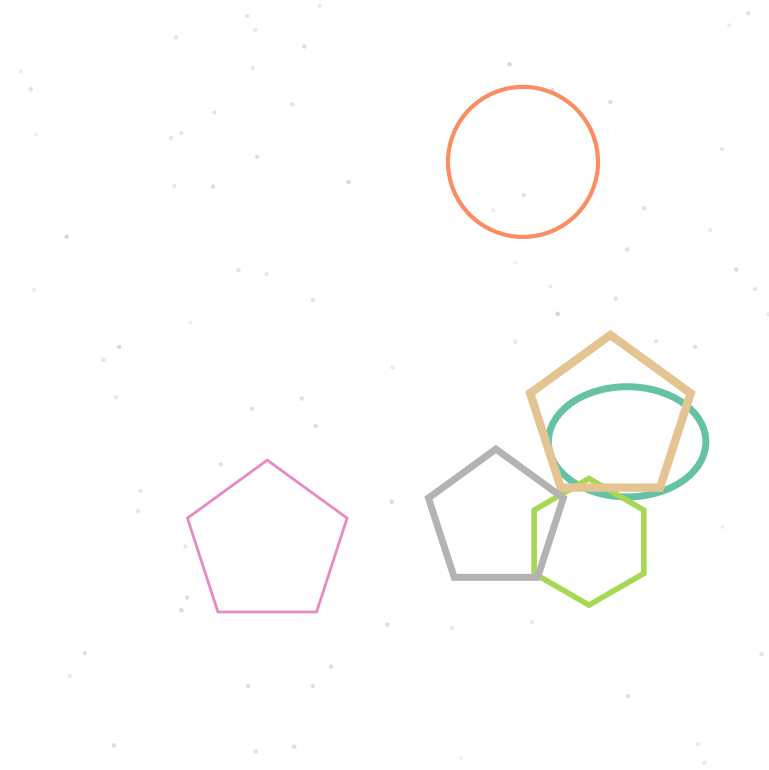[{"shape": "oval", "thickness": 2.5, "radius": 0.51, "center": [0.814, 0.426]}, {"shape": "circle", "thickness": 1.5, "radius": 0.49, "center": [0.679, 0.79]}, {"shape": "pentagon", "thickness": 1, "radius": 0.54, "center": [0.347, 0.293]}, {"shape": "hexagon", "thickness": 2, "radius": 0.41, "center": [0.765, 0.296]}, {"shape": "pentagon", "thickness": 3, "radius": 0.55, "center": [0.793, 0.455]}, {"shape": "pentagon", "thickness": 2.5, "radius": 0.46, "center": [0.644, 0.325]}]